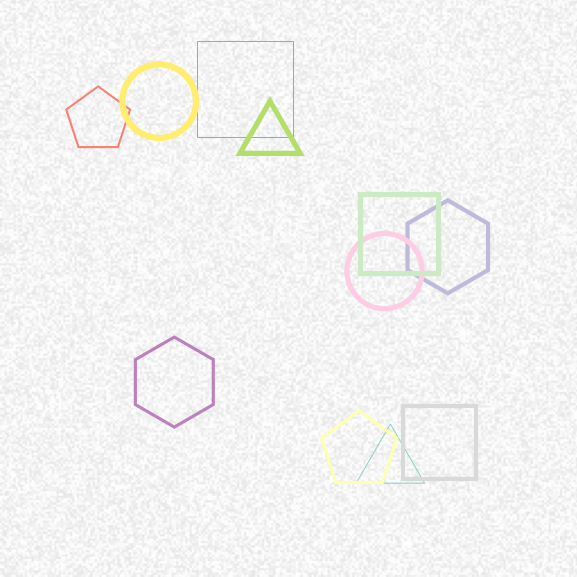[{"shape": "triangle", "thickness": 0.5, "radius": 0.34, "center": [0.676, 0.197]}, {"shape": "pentagon", "thickness": 1.5, "radius": 0.34, "center": [0.622, 0.219]}, {"shape": "hexagon", "thickness": 2, "radius": 0.4, "center": [0.775, 0.572]}, {"shape": "pentagon", "thickness": 1, "radius": 0.29, "center": [0.17, 0.791]}, {"shape": "square", "thickness": 0.5, "radius": 0.41, "center": [0.424, 0.845]}, {"shape": "triangle", "thickness": 2.5, "radius": 0.3, "center": [0.468, 0.764]}, {"shape": "circle", "thickness": 2.5, "radius": 0.33, "center": [0.666, 0.53]}, {"shape": "square", "thickness": 2, "radius": 0.32, "center": [0.761, 0.233]}, {"shape": "hexagon", "thickness": 1.5, "radius": 0.39, "center": [0.302, 0.338]}, {"shape": "square", "thickness": 2.5, "radius": 0.34, "center": [0.691, 0.595]}, {"shape": "circle", "thickness": 3, "radius": 0.32, "center": [0.276, 0.824]}]